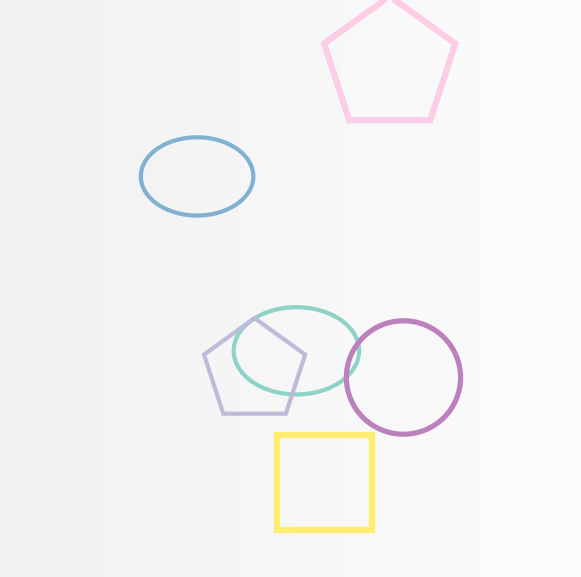[{"shape": "oval", "thickness": 2, "radius": 0.54, "center": [0.51, 0.392]}, {"shape": "pentagon", "thickness": 2, "radius": 0.46, "center": [0.438, 0.357]}, {"shape": "oval", "thickness": 2, "radius": 0.48, "center": [0.339, 0.694]}, {"shape": "pentagon", "thickness": 3, "radius": 0.59, "center": [0.67, 0.887]}, {"shape": "circle", "thickness": 2.5, "radius": 0.49, "center": [0.694, 0.345]}, {"shape": "square", "thickness": 3, "radius": 0.41, "center": [0.559, 0.164]}]